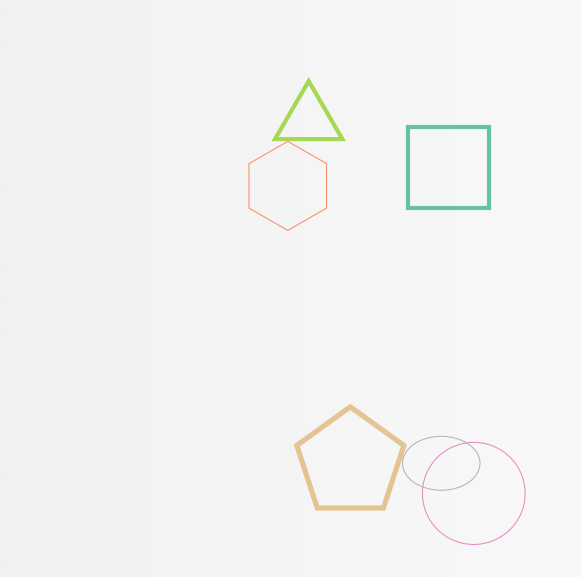[{"shape": "square", "thickness": 2, "radius": 0.35, "center": [0.771, 0.709]}, {"shape": "hexagon", "thickness": 0.5, "radius": 0.39, "center": [0.495, 0.677]}, {"shape": "circle", "thickness": 0.5, "radius": 0.44, "center": [0.815, 0.145]}, {"shape": "triangle", "thickness": 2, "radius": 0.33, "center": [0.531, 0.792]}, {"shape": "pentagon", "thickness": 2.5, "radius": 0.48, "center": [0.603, 0.198]}, {"shape": "oval", "thickness": 0.5, "radius": 0.33, "center": [0.759, 0.197]}]